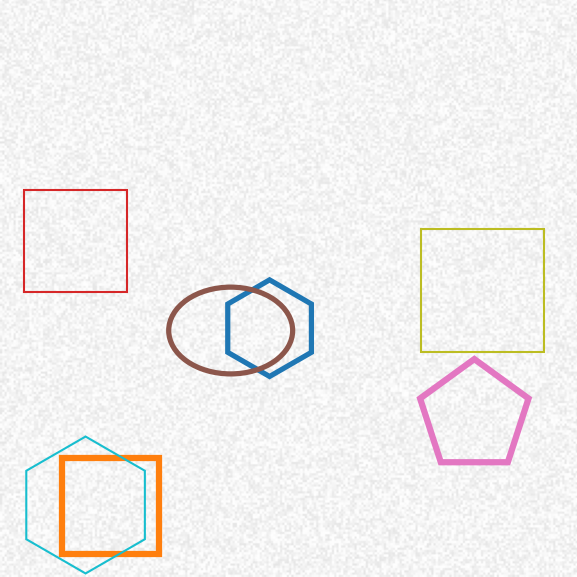[{"shape": "hexagon", "thickness": 2.5, "radius": 0.42, "center": [0.467, 0.431]}, {"shape": "square", "thickness": 3, "radius": 0.42, "center": [0.192, 0.122]}, {"shape": "square", "thickness": 1, "radius": 0.44, "center": [0.13, 0.582]}, {"shape": "oval", "thickness": 2.5, "radius": 0.54, "center": [0.399, 0.427]}, {"shape": "pentagon", "thickness": 3, "radius": 0.49, "center": [0.821, 0.279]}, {"shape": "square", "thickness": 1, "radius": 0.53, "center": [0.836, 0.496]}, {"shape": "hexagon", "thickness": 1, "radius": 0.59, "center": [0.148, 0.125]}]